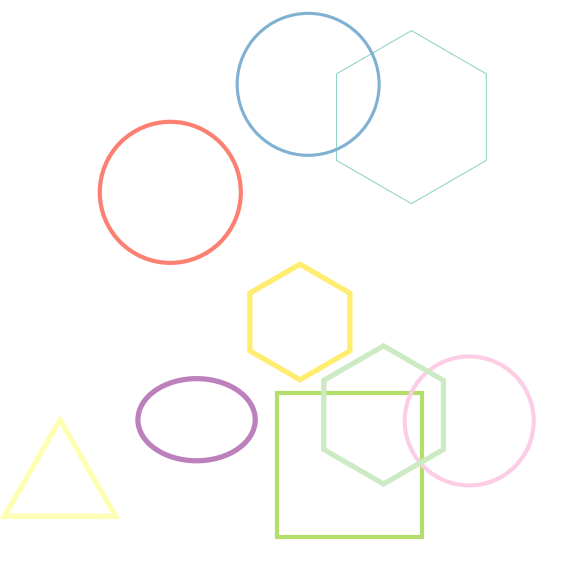[{"shape": "hexagon", "thickness": 0.5, "radius": 0.75, "center": [0.712, 0.796]}, {"shape": "triangle", "thickness": 2.5, "radius": 0.56, "center": [0.104, 0.161]}, {"shape": "circle", "thickness": 2, "radius": 0.61, "center": [0.295, 0.666]}, {"shape": "circle", "thickness": 1.5, "radius": 0.61, "center": [0.534, 0.853]}, {"shape": "square", "thickness": 2, "radius": 0.63, "center": [0.605, 0.194]}, {"shape": "circle", "thickness": 2, "radius": 0.56, "center": [0.813, 0.27]}, {"shape": "oval", "thickness": 2.5, "radius": 0.51, "center": [0.34, 0.272]}, {"shape": "hexagon", "thickness": 2.5, "radius": 0.6, "center": [0.664, 0.281]}, {"shape": "hexagon", "thickness": 2.5, "radius": 0.5, "center": [0.519, 0.442]}]